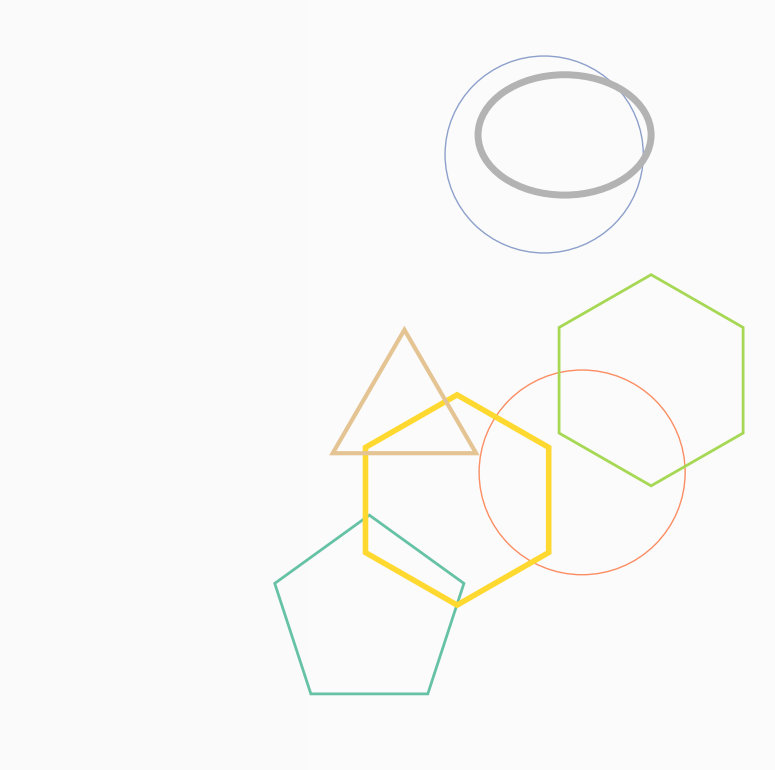[{"shape": "pentagon", "thickness": 1, "radius": 0.64, "center": [0.477, 0.203]}, {"shape": "circle", "thickness": 0.5, "radius": 0.66, "center": [0.751, 0.387]}, {"shape": "circle", "thickness": 0.5, "radius": 0.64, "center": [0.702, 0.799]}, {"shape": "hexagon", "thickness": 1, "radius": 0.69, "center": [0.84, 0.506]}, {"shape": "hexagon", "thickness": 2, "radius": 0.68, "center": [0.59, 0.351]}, {"shape": "triangle", "thickness": 1.5, "radius": 0.53, "center": [0.522, 0.465]}, {"shape": "oval", "thickness": 2.5, "radius": 0.56, "center": [0.728, 0.825]}]